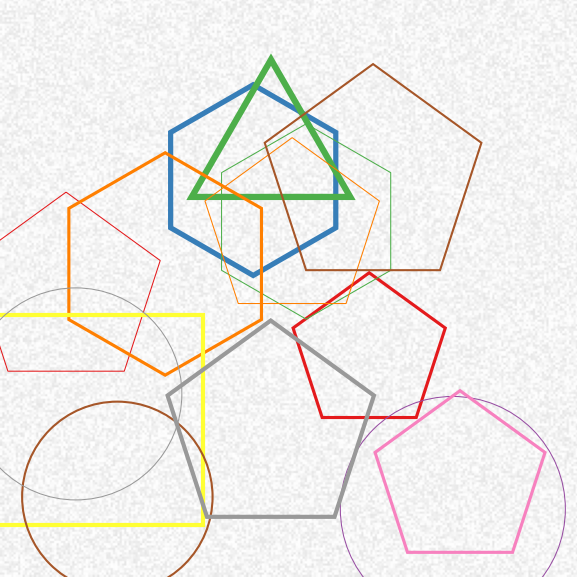[{"shape": "pentagon", "thickness": 1.5, "radius": 0.69, "center": [0.639, 0.388]}, {"shape": "pentagon", "thickness": 0.5, "radius": 0.86, "center": [0.114, 0.495]}, {"shape": "hexagon", "thickness": 2.5, "radius": 0.83, "center": [0.438, 0.687]}, {"shape": "hexagon", "thickness": 0.5, "radius": 0.85, "center": [0.53, 0.616]}, {"shape": "triangle", "thickness": 3, "radius": 0.79, "center": [0.469, 0.737]}, {"shape": "circle", "thickness": 0.5, "radius": 0.97, "center": [0.784, 0.118]}, {"shape": "hexagon", "thickness": 1.5, "radius": 0.96, "center": [0.286, 0.542]}, {"shape": "pentagon", "thickness": 0.5, "radius": 0.79, "center": [0.506, 0.602]}, {"shape": "square", "thickness": 2, "radius": 0.91, "center": [0.169, 0.272]}, {"shape": "pentagon", "thickness": 1, "radius": 0.99, "center": [0.646, 0.691]}, {"shape": "circle", "thickness": 1, "radius": 0.82, "center": [0.203, 0.139]}, {"shape": "pentagon", "thickness": 1.5, "radius": 0.77, "center": [0.797, 0.168]}, {"shape": "pentagon", "thickness": 2, "radius": 0.94, "center": [0.469, 0.256]}, {"shape": "circle", "thickness": 0.5, "radius": 0.92, "center": [0.131, 0.317]}]